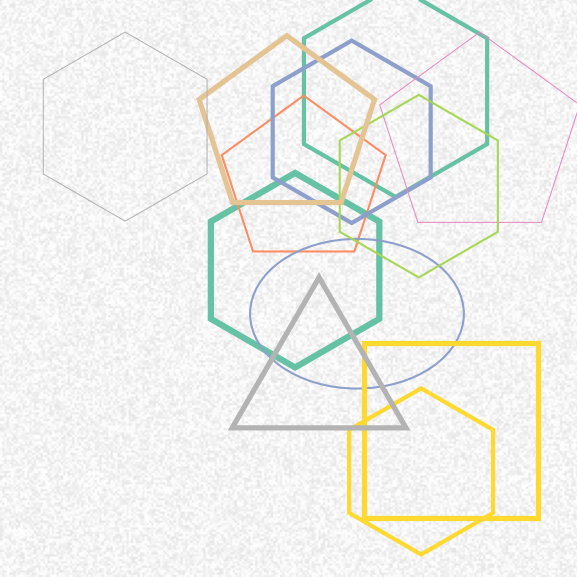[{"shape": "hexagon", "thickness": 2, "radius": 0.92, "center": [0.685, 0.841]}, {"shape": "hexagon", "thickness": 3, "radius": 0.84, "center": [0.511, 0.531]}, {"shape": "pentagon", "thickness": 1, "radius": 0.75, "center": [0.526, 0.684]}, {"shape": "oval", "thickness": 1, "radius": 0.93, "center": [0.618, 0.456]}, {"shape": "hexagon", "thickness": 2, "radius": 0.79, "center": [0.609, 0.771]}, {"shape": "pentagon", "thickness": 0.5, "radius": 0.91, "center": [0.831, 0.761]}, {"shape": "hexagon", "thickness": 1, "radius": 0.79, "center": [0.725, 0.677]}, {"shape": "hexagon", "thickness": 2, "radius": 0.72, "center": [0.729, 0.183]}, {"shape": "square", "thickness": 2.5, "radius": 0.75, "center": [0.781, 0.254]}, {"shape": "pentagon", "thickness": 2.5, "radius": 0.8, "center": [0.497, 0.778]}, {"shape": "triangle", "thickness": 2.5, "radius": 0.87, "center": [0.552, 0.345]}, {"shape": "hexagon", "thickness": 0.5, "radius": 0.82, "center": [0.217, 0.78]}]